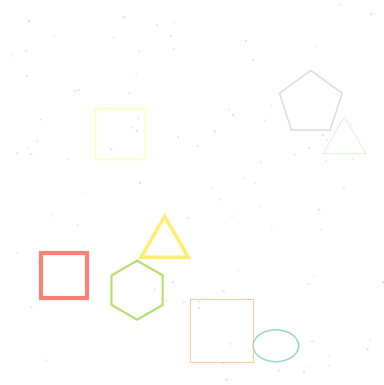[{"shape": "oval", "thickness": 1, "radius": 0.3, "center": [0.717, 0.102]}, {"shape": "square", "thickness": 1, "radius": 0.33, "center": [0.311, 0.653]}, {"shape": "square", "thickness": 3, "radius": 0.3, "center": [0.166, 0.284]}, {"shape": "square", "thickness": 0.5, "radius": 0.41, "center": [0.576, 0.142]}, {"shape": "hexagon", "thickness": 1.5, "radius": 0.38, "center": [0.356, 0.246]}, {"shape": "pentagon", "thickness": 1, "radius": 0.43, "center": [0.807, 0.731]}, {"shape": "triangle", "thickness": 0.5, "radius": 0.32, "center": [0.895, 0.633]}, {"shape": "triangle", "thickness": 2.5, "radius": 0.35, "center": [0.428, 0.367]}]